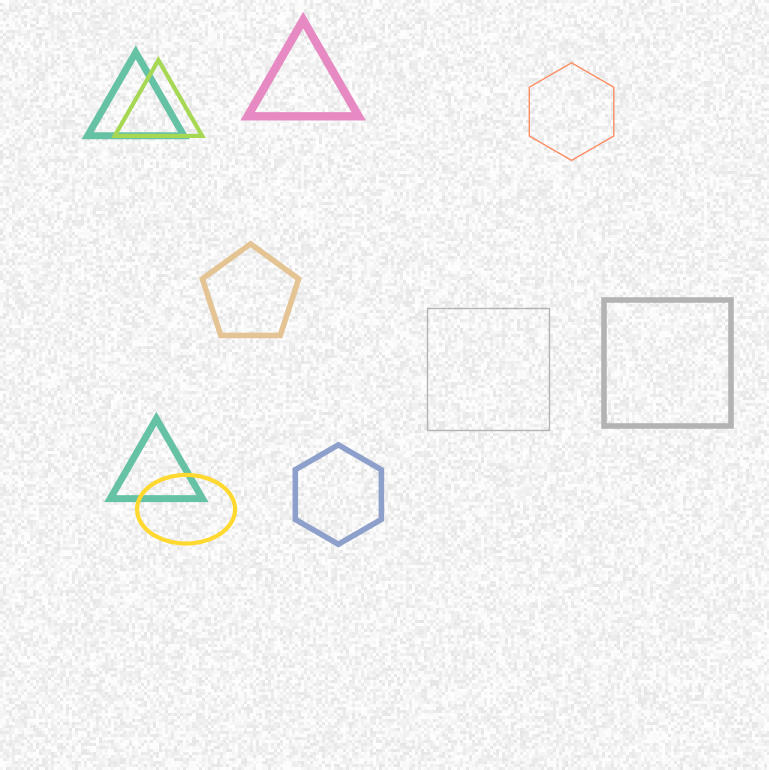[{"shape": "triangle", "thickness": 2.5, "radius": 0.35, "center": [0.203, 0.387]}, {"shape": "triangle", "thickness": 2.5, "radius": 0.36, "center": [0.176, 0.86]}, {"shape": "hexagon", "thickness": 0.5, "radius": 0.32, "center": [0.742, 0.855]}, {"shape": "hexagon", "thickness": 2, "radius": 0.32, "center": [0.439, 0.358]}, {"shape": "triangle", "thickness": 3, "radius": 0.42, "center": [0.394, 0.891]}, {"shape": "triangle", "thickness": 1.5, "radius": 0.33, "center": [0.206, 0.856]}, {"shape": "oval", "thickness": 1.5, "radius": 0.32, "center": [0.242, 0.339]}, {"shape": "pentagon", "thickness": 2, "radius": 0.33, "center": [0.325, 0.618]}, {"shape": "square", "thickness": 0.5, "radius": 0.4, "center": [0.634, 0.521]}, {"shape": "square", "thickness": 2, "radius": 0.41, "center": [0.866, 0.529]}]